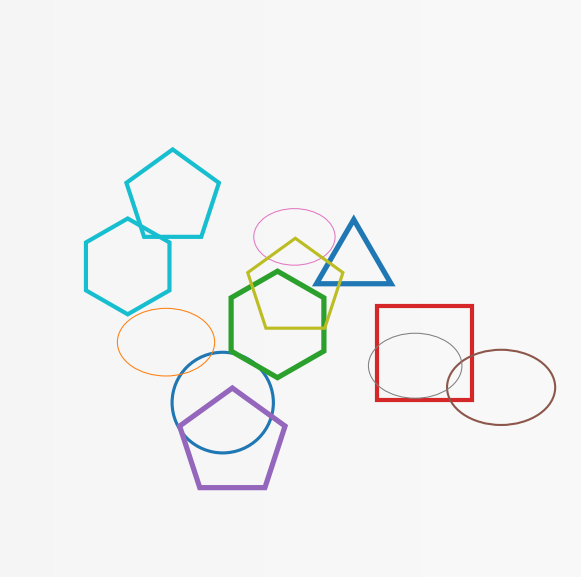[{"shape": "circle", "thickness": 1.5, "radius": 0.44, "center": [0.383, 0.302]}, {"shape": "triangle", "thickness": 2.5, "radius": 0.37, "center": [0.609, 0.545]}, {"shape": "oval", "thickness": 0.5, "radius": 0.42, "center": [0.286, 0.407]}, {"shape": "hexagon", "thickness": 2.5, "radius": 0.46, "center": [0.477, 0.437]}, {"shape": "square", "thickness": 2, "radius": 0.41, "center": [0.73, 0.388]}, {"shape": "pentagon", "thickness": 2.5, "radius": 0.48, "center": [0.4, 0.232]}, {"shape": "oval", "thickness": 1, "radius": 0.47, "center": [0.862, 0.328]}, {"shape": "oval", "thickness": 0.5, "radius": 0.35, "center": [0.507, 0.589]}, {"shape": "oval", "thickness": 0.5, "radius": 0.4, "center": [0.714, 0.366]}, {"shape": "pentagon", "thickness": 1.5, "radius": 0.43, "center": [0.508, 0.5]}, {"shape": "hexagon", "thickness": 2, "radius": 0.41, "center": [0.22, 0.538]}, {"shape": "pentagon", "thickness": 2, "radius": 0.42, "center": [0.297, 0.657]}]